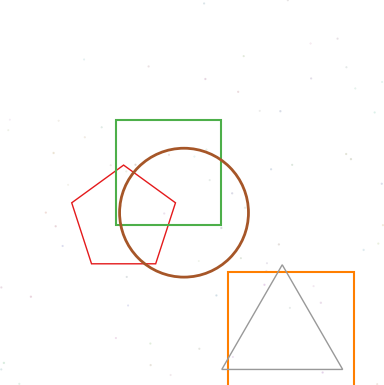[{"shape": "pentagon", "thickness": 1, "radius": 0.71, "center": [0.321, 0.429]}, {"shape": "square", "thickness": 1.5, "radius": 0.68, "center": [0.437, 0.552]}, {"shape": "square", "thickness": 1.5, "radius": 0.82, "center": [0.756, 0.129]}, {"shape": "circle", "thickness": 2, "radius": 0.84, "center": [0.478, 0.448]}, {"shape": "triangle", "thickness": 1, "radius": 0.91, "center": [0.733, 0.131]}]